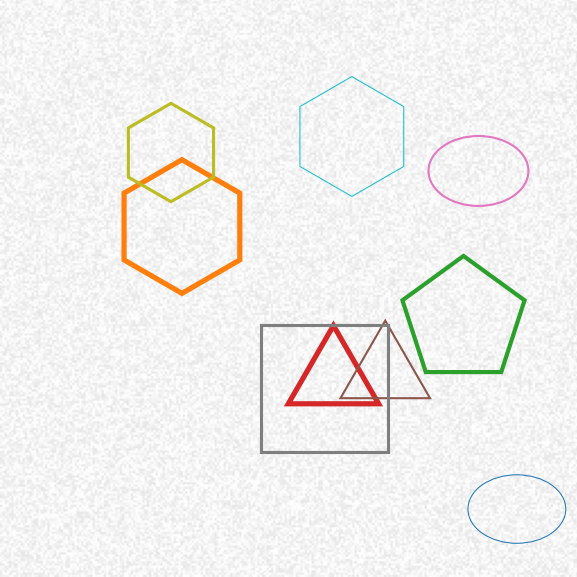[{"shape": "oval", "thickness": 0.5, "radius": 0.42, "center": [0.895, 0.118]}, {"shape": "hexagon", "thickness": 2.5, "radius": 0.58, "center": [0.315, 0.607]}, {"shape": "pentagon", "thickness": 2, "radius": 0.56, "center": [0.803, 0.445]}, {"shape": "triangle", "thickness": 2.5, "radius": 0.45, "center": [0.577, 0.345]}, {"shape": "triangle", "thickness": 1, "radius": 0.45, "center": [0.667, 0.354]}, {"shape": "oval", "thickness": 1, "radius": 0.43, "center": [0.828, 0.703]}, {"shape": "square", "thickness": 1.5, "radius": 0.55, "center": [0.563, 0.327]}, {"shape": "hexagon", "thickness": 1.5, "radius": 0.43, "center": [0.296, 0.735]}, {"shape": "hexagon", "thickness": 0.5, "radius": 0.52, "center": [0.609, 0.763]}]